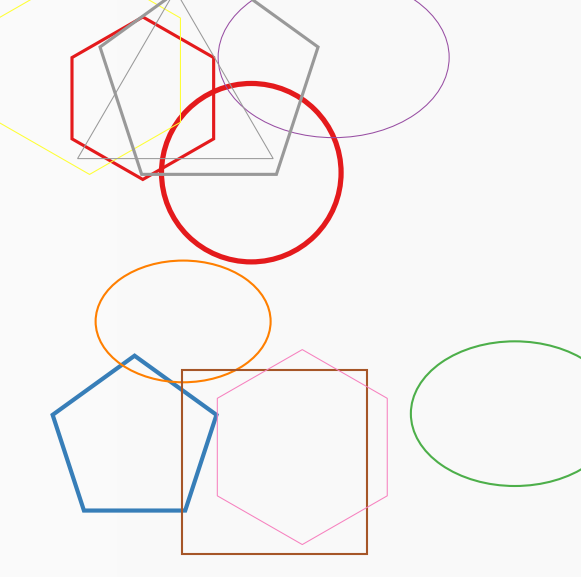[{"shape": "circle", "thickness": 2.5, "radius": 0.77, "center": [0.432, 0.7]}, {"shape": "hexagon", "thickness": 1.5, "radius": 0.7, "center": [0.246, 0.829]}, {"shape": "pentagon", "thickness": 2, "radius": 0.74, "center": [0.232, 0.235]}, {"shape": "oval", "thickness": 1, "radius": 0.89, "center": [0.886, 0.283]}, {"shape": "oval", "thickness": 0.5, "radius": 0.99, "center": [0.574, 0.9]}, {"shape": "oval", "thickness": 1, "radius": 0.75, "center": [0.315, 0.443]}, {"shape": "hexagon", "thickness": 0.5, "radius": 0.9, "center": [0.154, 0.878]}, {"shape": "square", "thickness": 1, "radius": 0.8, "center": [0.473, 0.199]}, {"shape": "hexagon", "thickness": 0.5, "radius": 0.84, "center": [0.52, 0.225]}, {"shape": "triangle", "thickness": 0.5, "radius": 0.97, "center": [0.302, 0.822]}, {"shape": "pentagon", "thickness": 1.5, "radius": 0.99, "center": [0.36, 0.857]}]